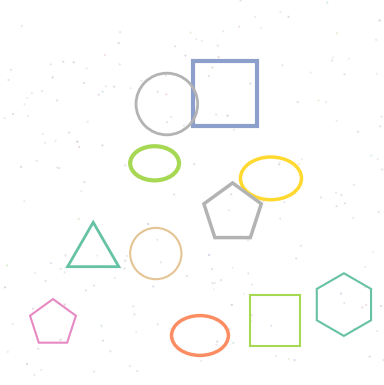[{"shape": "hexagon", "thickness": 1.5, "radius": 0.41, "center": [0.893, 0.209]}, {"shape": "triangle", "thickness": 2, "radius": 0.38, "center": [0.242, 0.346]}, {"shape": "oval", "thickness": 2.5, "radius": 0.37, "center": [0.519, 0.129]}, {"shape": "square", "thickness": 3, "radius": 0.42, "center": [0.585, 0.758]}, {"shape": "pentagon", "thickness": 1.5, "radius": 0.31, "center": [0.138, 0.161]}, {"shape": "square", "thickness": 1.5, "radius": 0.33, "center": [0.714, 0.167]}, {"shape": "oval", "thickness": 3, "radius": 0.32, "center": [0.402, 0.576]}, {"shape": "oval", "thickness": 2.5, "radius": 0.4, "center": [0.704, 0.537]}, {"shape": "circle", "thickness": 1.5, "radius": 0.33, "center": [0.405, 0.341]}, {"shape": "pentagon", "thickness": 2.5, "radius": 0.39, "center": [0.604, 0.446]}, {"shape": "circle", "thickness": 2, "radius": 0.4, "center": [0.433, 0.73]}]